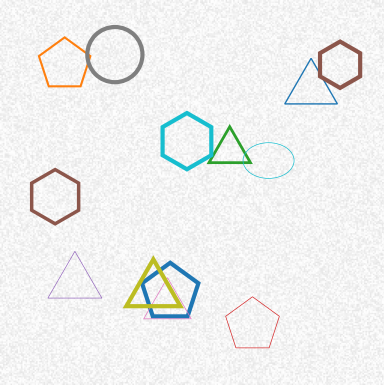[{"shape": "pentagon", "thickness": 3, "radius": 0.38, "center": [0.442, 0.241]}, {"shape": "triangle", "thickness": 1, "radius": 0.39, "center": [0.808, 0.77]}, {"shape": "pentagon", "thickness": 1.5, "radius": 0.35, "center": [0.168, 0.833]}, {"shape": "triangle", "thickness": 2, "radius": 0.31, "center": [0.597, 0.609]}, {"shape": "pentagon", "thickness": 0.5, "radius": 0.37, "center": [0.656, 0.156]}, {"shape": "triangle", "thickness": 0.5, "radius": 0.4, "center": [0.195, 0.266]}, {"shape": "hexagon", "thickness": 2.5, "radius": 0.35, "center": [0.143, 0.489]}, {"shape": "hexagon", "thickness": 3, "radius": 0.3, "center": [0.883, 0.832]}, {"shape": "triangle", "thickness": 0.5, "radius": 0.36, "center": [0.435, 0.208]}, {"shape": "circle", "thickness": 3, "radius": 0.36, "center": [0.298, 0.858]}, {"shape": "triangle", "thickness": 3, "radius": 0.41, "center": [0.398, 0.245]}, {"shape": "oval", "thickness": 0.5, "radius": 0.33, "center": [0.698, 0.583]}, {"shape": "hexagon", "thickness": 3, "radius": 0.37, "center": [0.486, 0.633]}]